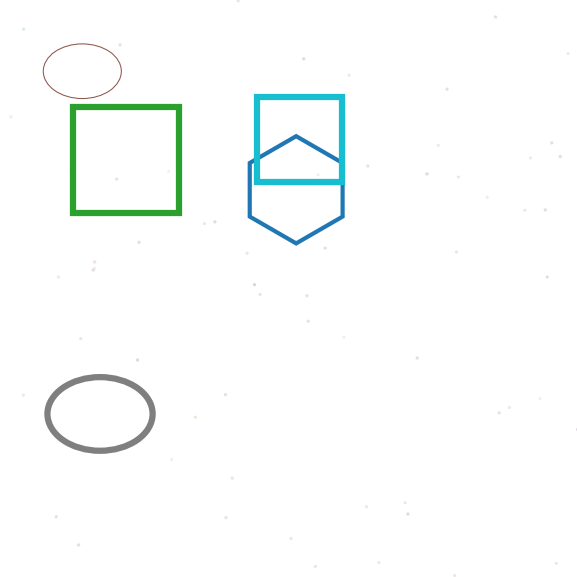[{"shape": "hexagon", "thickness": 2, "radius": 0.46, "center": [0.513, 0.67]}, {"shape": "square", "thickness": 3, "radius": 0.46, "center": [0.218, 0.722]}, {"shape": "oval", "thickness": 0.5, "radius": 0.34, "center": [0.143, 0.876]}, {"shape": "oval", "thickness": 3, "radius": 0.46, "center": [0.173, 0.282]}, {"shape": "square", "thickness": 3, "radius": 0.37, "center": [0.519, 0.757]}]